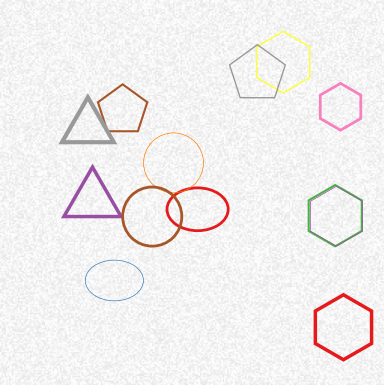[{"shape": "oval", "thickness": 2, "radius": 0.4, "center": [0.513, 0.456]}, {"shape": "hexagon", "thickness": 2.5, "radius": 0.42, "center": [0.892, 0.15]}, {"shape": "oval", "thickness": 0.5, "radius": 0.38, "center": [0.297, 0.271]}, {"shape": "hexagon", "thickness": 1.5, "radius": 0.4, "center": [0.871, 0.44]}, {"shape": "hexagon", "thickness": 0.5, "radius": 0.39, "center": [0.874, 0.438]}, {"shape": "triangle", "thickness": 2.5, "radius": 0.43, "center": [0.24, 0.48]}, {"shape": "circle", "thickness": 0.5, "radius": 0.39, "center": [0.451, 0.577]}, {"shape": "hexagon", "thickness": 1, "radius": 0.4, "center": [0.735, 0.839]}, {"shape": "pentagon", "thickness": 1.5, "radius": 0.34, "center": [0.319, 0.714]}, {"shape": "circle", "thickness": 2, "radius": 0.38, "center": [0.395, 0.437]}, {"shape": "hexagon", "thickness": 2, "radius": 0.3, "center": [0.884, 0.723]}, {"shape": "pentagon", "thickness": 1, "radius": 0.38, "center": [0.669, 0.808]}, {"shape": "triangle", "thickness": 3, "radius": 0.39, "center": [0.228, 0.669]}]